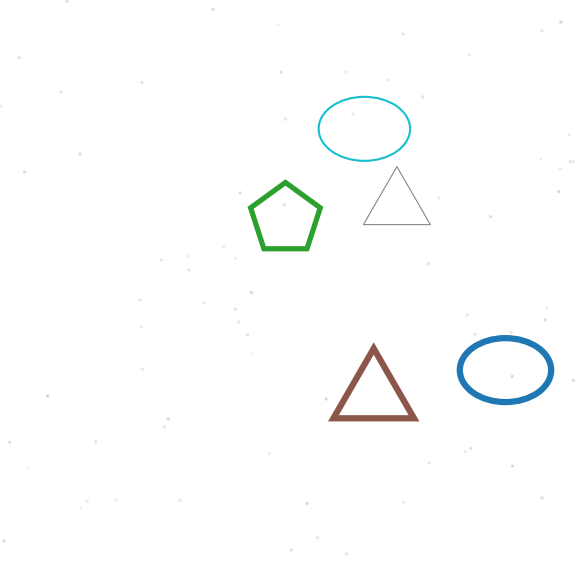[{"shape": "oval", "thickness": 3, "radius": 0.4, "center": [0.875, 0.358]}, {"shape": "pentagon", "thickness": 2.5, "radius": 0.32, "center": [0.494, 0.62]}, {"shape": "triangle", "thickness": 3, "radius": 0.4, "center": [0.647, 0.315]}, {"shape": "triangle", "thickness": 0.5, "radius": 0.33, "center": [0.687, 0.644]}, {"shape": "oval", "thickness": 1, "radius": 0.4, "center": [0.631, 0.776]}]